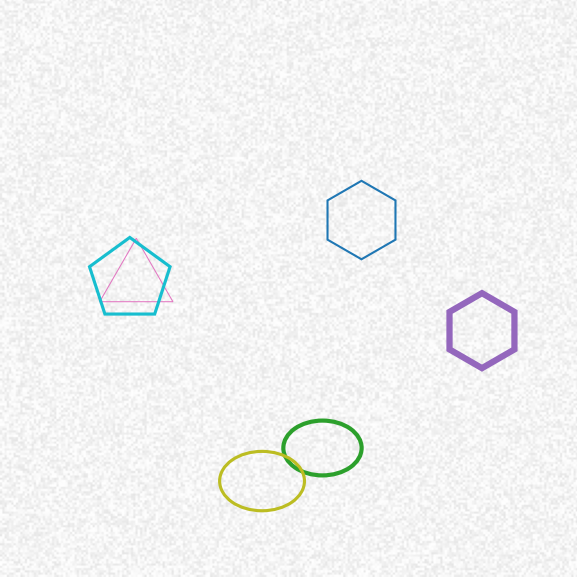[{"shape": "hexagon", "thickness": 1, "radius": 0.34, "center": [0.626, 0.618]}, {"shape": "oval", "thickness": 2, "radius": 0.34, "center": [0.558, 0.223]}, {"shape": "hexagon", "thickness": 3, "radius": 0.32, "center": [0.835, 0.427]}, {"shape": "triangle", "thickness": 0.5, "radius": 0.37, "center": [0.236, 0.513]}, {"shape": "oval", "thickness": 1.5, "radius": 0.37, "center": [0.454, 0.166]}, {"shape": "pentagon", "thickness": 1.5, "radius": 0.37, "center": [0.225, 0.515]}]